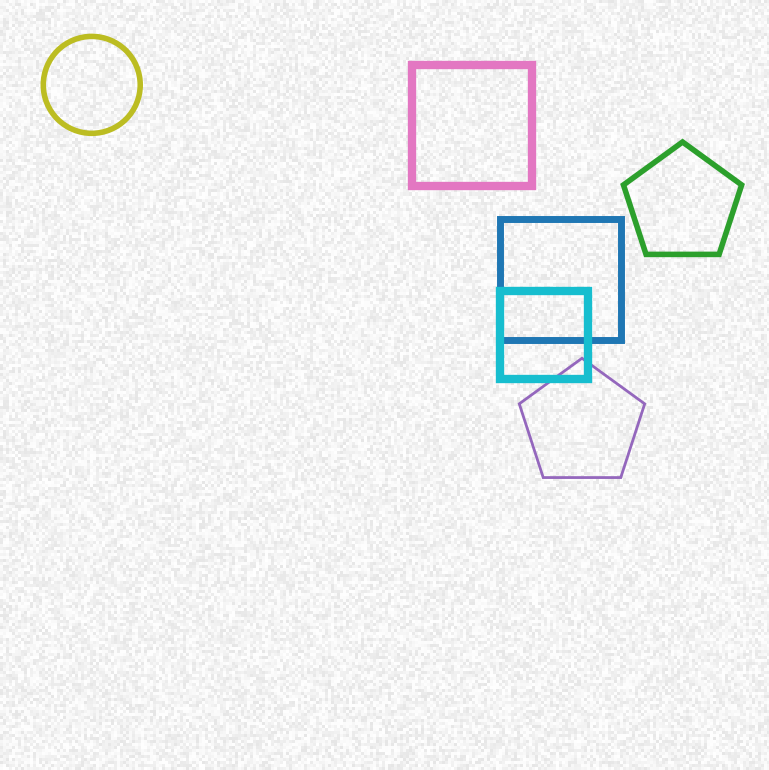[{"shape": "square", "thickness": 2.5, "radius": 0.39, "center": [0.728, 0.637]}, {"shape": "pentagon", "thickness": 2, "radius": 0.4, "center": [0.886, 0.735]}, {"shape": "pentagon", "thickness": 1, "radius": 0.43, "center": [0.756, 0.449]}, {"shape": "square", "thickness": 3, "radius": 0.39, "center": [0.613, 0.837]}, {"shape": "circle", "thickness": 2, "radius": 0.31, "center": [0.119, 0.89]}, {"shape": "square", "thickness": 3, "radius": 0.29, "center": [0.707, 0.565]}]